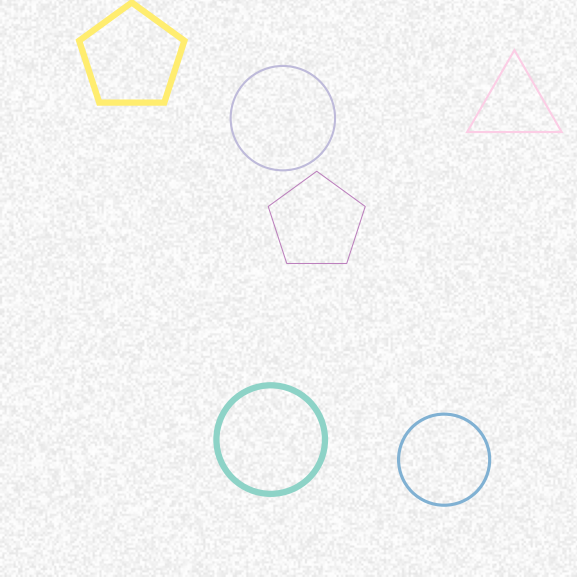[{"shape": "circle", "thickness": 3, "radius": 0.47, "center": [0.469, 0.238]}, {"shape": "circle", "thickness": 1, "radius": 0.45, "center": [0.49, 0.795]}, {"shape": "circle", "thickness": 1.5, "radius": 0.39, "center": [0.769, 0.203]}, {"shape": "triangle", "thickness": 1, "radius": 0.47, "center": [0.891, 0.818]}, {"shape": "pentagon", "thickness": 0.5, "radius": 0.44, "center": [0.548, 0.614]}, {"shape": "pentagon", "thickness": 3, "radius": 0.48, "center": [0.228, 0.899]}]